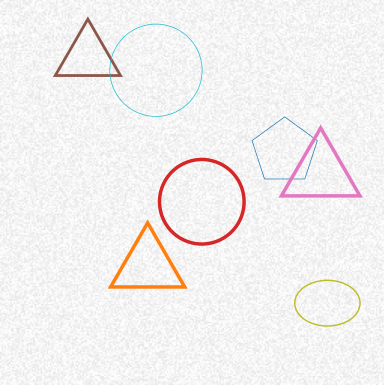[{"shape": "pentagon", "thickness": 0.5, "radius": 0.45, "center": [0.739, 0.607]}, {"shape": "triangle", "thickness": 2.5, "radius": 0.56, "center": [0.384, 0.31]}, {"shape": "circle", "thickness": 2.5, "radius": 0.55, "center": [0.524, 0.476]}, {"shape": "triangle", "thickness": 2, "radius": 0.49, "center": [0.228, 0.853]}, {"shape": "triangle", "thickness": 2.5, "radius": 0.59, "center": [0.833, 0.55]}, {"shape": "oval", "thickness": 1, "radius": 0.42, "center": [0.85, 0.213]}, {"shape": "circle", "thickness": 0.5, "radius": 0.6, "center": [0.405, 0.818]}]